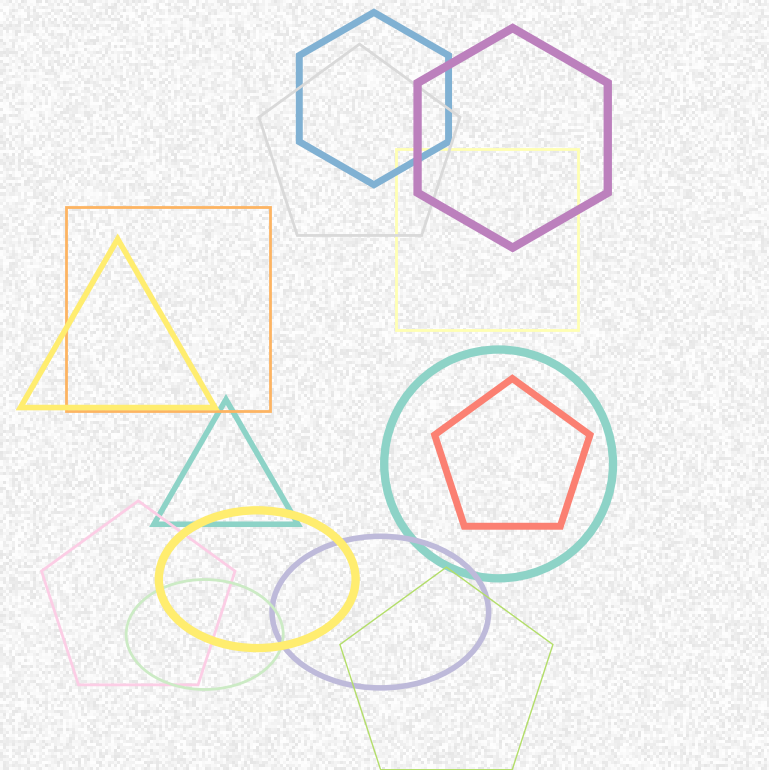[{"shape": "circle", "thickness": 3, "radius": 0.74, "center": [0.648, 0.397]}, {"shape": "triangle", "thickness": 2, "radius": 0.54, "center": [0.293, 0.373]}, {"shape": "square", "thickness": 1, "radius": 0.59, "center": [0.632, 0.689]}, {"shape": "oval", "thickness": 2, "radius": 0.7, "center": [0.494, 0.205]}, {"shape": "pentagon", "thickness": 2.5, "radius": 0.53, "center": [0.665, 0.402]}, {"shape": "hexagon", "thickness": 2.5, "radius": 0.56, "center": [0.486, 0.872]}, {"shape": "square", "thickness": 1, "radius": 0.66, "center": [0.219, 0.599]}, {"shape": "pentagon", "thickness": 0.5, "radius": 0.73, "center": [0.58, 0.118]}, {"shape": "pentagon", "thickness": 1, "radius": 0.66, "center": [0.18, 0.217]}, {"shape": "pentagon", "thickness": 1, "radius": 0.69, "center": [0.467, 0.805]}, {"shape": "hexagon", "thickness": 3, "radius": 0.71, "center": [0.666, 0.821]}, {"shape": "oval", "thickness": 1, "radius": 0.51, "center": [0.266, 0.176]}, {"shape": "oval", "thickness": 3, "radius": 0.64, "center": [0.334, 0.248]}, {"shape": "triangle", "thickness": 2, "radius": 0.73, "center": [0.153, 0.544]}]